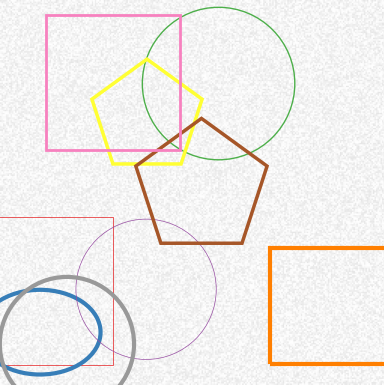[{"shape": "square", "thickness": 0.5, "radius": 0.96, "center": [0.103, 0.244]}, {"shape": "oval", "thickness": 3, "radius": 0.79, "center": [0.104, 0.137]}, {"shape": "circle", "thickness": 1, "radius": 0.99, "center": [0.568, 0.783]}, {"shape": "circle", "thickness": 0.5, "radius": 0.91, "center": [0.379, 0.249]}, {"shape": "square", "thickness": 3, "radius": 0.75, "center": [0.851, 0.204]}, {"shape": "pentagon", "thickness": 2.5, "radius": 0.75, "center": [0.382, 0.696]}, {"shape": "pentagon", "thickness": 2.5, "radius": 0.9, "center": [0.523, 0.513]}, {"shape": "square", "thickness": 2, "radius": 0.87, "center": [0.294, 0.785]}, {"shape": "circle", "thickness": 3, "radius": 0.87, "center": [0.174, 0.106]}]